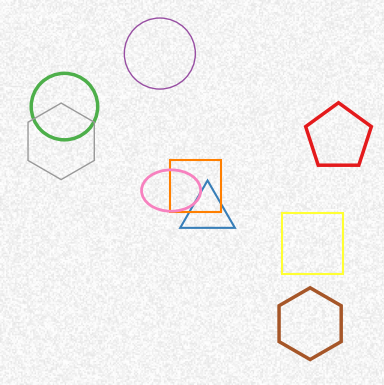[{"shape": "pentagon", "thickness": 2.5, "radius": 0.45, "center": [0.879, 0.643]}, {"shape": "triangle", "thickness": 1.5, "radius": 0.41, "center": [0.539, 0.449]}, {"shape": "circle", "thickness": 2.5, "radius": 0.43, "center": [0.167, 0.723]}, {"shape": "circle", "thickness": 1, "radius": 0.46, "center": [0.415, 0.861]}, {"shape": "square", "thickness": 1.5, "radius": 0.34, "center": [0.508, 0.518]}, {"shape": "square", "thickness": 1.5, "radius": 0.39, "center": [0.812, 0.367]}, {"shape": "hexagon", "thickness": 2.5, "radius": 0.47, "center": [0.806, 0.159]}, {"shape": "oval", "thickness": 2, "radius": 0.38, "center": [0.444, 0.505]}, {"shape": "hexagon", "thickness": 1, "radius": 0.5, "center": [0.159, 0.633]}]